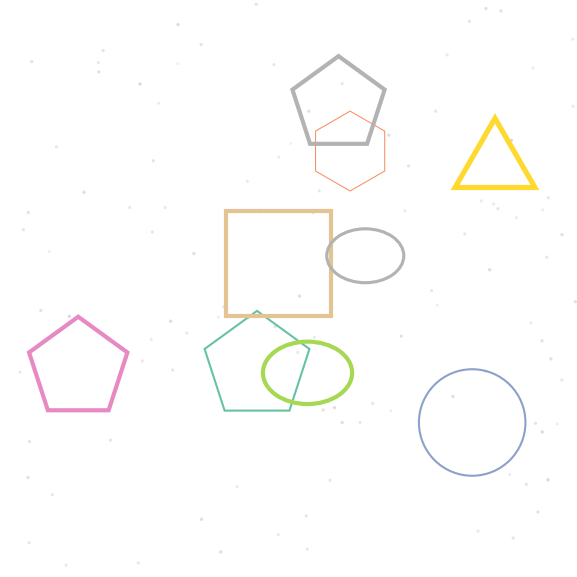[{"shape": "pentagon", "thickness": 1, "radius": 0.48, "center": [0.445, 0.365]}, {"shape": "hexagon", "thickness": 0.5, "radius": 0.35, "center": [0.606, 0.738]}, {"shape": "circle", "thickness": 1, "radius": 0.46, "center": [0.818, 0.268]}, {"shape": "pentagon", "thickness": 2, "radius": 0.45, "center": [0.135, 0.361]}, {"shape": "oval", "thickness": 2, "radius": 0.39, "center": [0.533, 0.354]}, {"shape": "triangle", "thickness": 2.5, "radius": 0.4, "center": [0.857, 0.714]}, {"shape": "square", "thickness": 2, "radius": 0.45, "center": [0.482, 0.542]}, {"shape": "pentagon", "thickness": 2, "radius": 0.42, "center": [0.586, 0.818]}, {"shape": "oval", "thickness": 1.5, "radius": 0.33, "center": [0.633, 0.556]}]